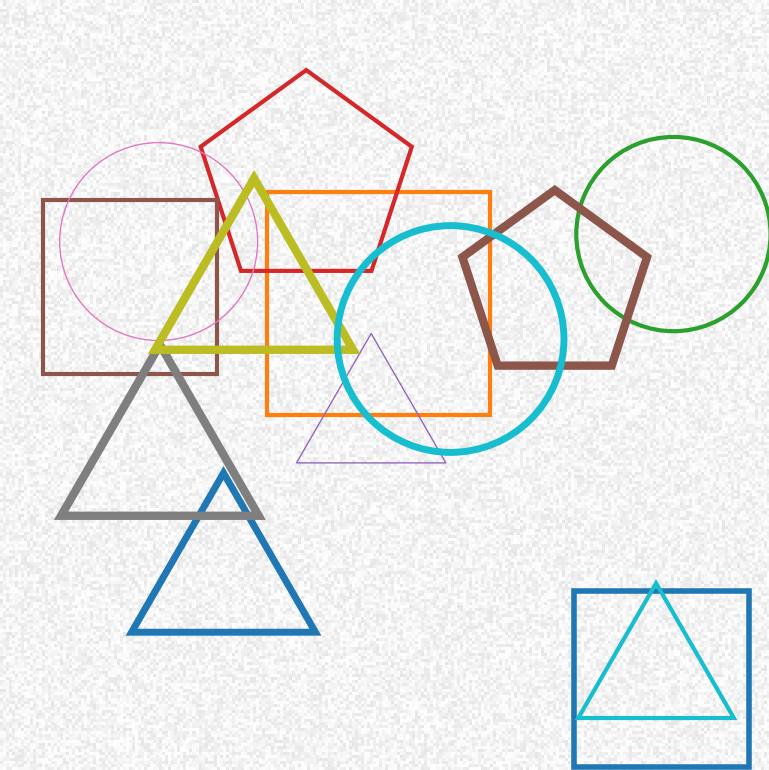[{"shape": "square", "thickness": 2, "radius": 0.57, "center": [0.859, 0.118]}, {"shape": "triangle", "thickness": 2.5, "radius": 0.69, "center": [0.29, 0.248]}, {"shape": "square", "thickness": 1.5, "radius": 0.72, "center": [0.492, 0.606]}, {"shape": "circle", "thickness": 1.5, "radius": 0.63, "center": [0.875, 0.696]}, {"shape": "pentagon", "thickness": 1.5, "radius": 0.72, "center": [0.398, 0.765]}, {"shape": "triangle", "thickness": 0.5, "radius": 0.56, "center": [0.482, 0.455]}, {"shape": "square", "thickness": 1.5, "radius": 0.56, "center": [0.169, 0.628]}, {"shape": "pentagon", "thickness": 3, "radius": 0.63, "center": [0.72, 0.627]}, {"shape": "circle", "thickness": 0.5, "radius": 0.64, "center": [0.206, 0.686]}, {"shape": "triangle", "thickness": 3, "radius": 0.74, "center": [0.208, 0.404]}, {"shape": "triangle", "thickness": 3, "radius": 0.74, "center": [0.33, 0.62]}, {"shape": "circle", "thickness": 2.5, "radius": 0.74, "center": [0.585, 0.56]}, {"shape": "triangle", "thickness": 1.5, "radius": 0.58, "center": [0.852, 0.126]}]